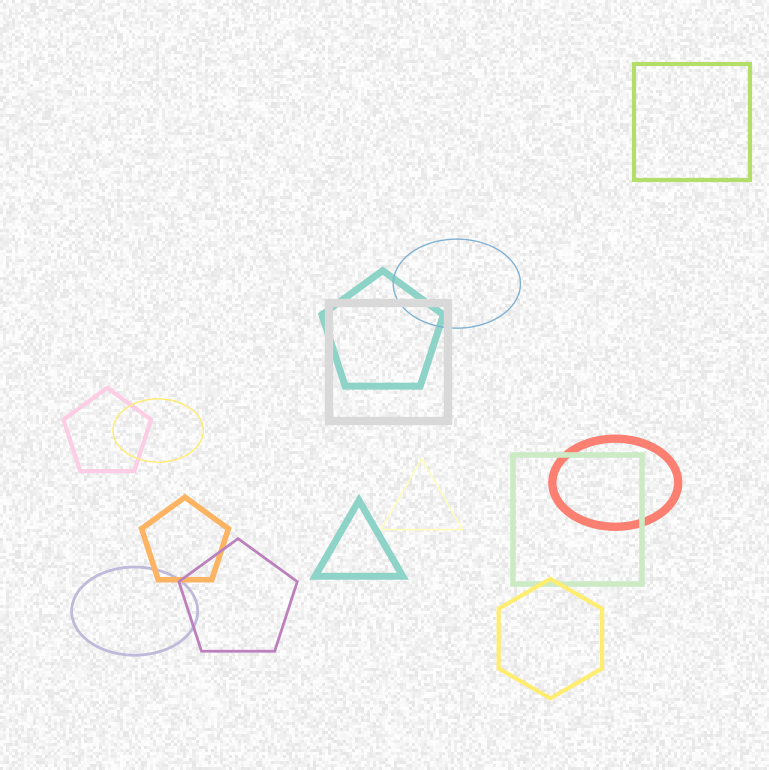[{"shape": "pentagon", "thickness": 2.5, "radius": 0.41, "center": [0.497, 0.566]}, {"shape": "triangle", "thickness": 2.5, "radius": 0.33, "center": [0.466, 0.284]}, {"shape": "triangle", "thickness": 0.5, "radius": 0.31, "center": [0.548, 0.343]}, {"shape": "oval", "thickness": 1, "radius": 0.41, "center": [0.175, 0.206]}, {"shape": "oval", "thickness": 3, "radius": 0.41, "center": [0.799, 0.373]}, {"shape": "oval", "thickness": 0.5, "radius": 0.41, "center": [0.593, 0.632]}, {"shape": "pentagon", "thickness": 2, "radius": 0.3, "center": [0.24, 0.295]}, {"shape": "square", "thickness": 1.5, "radius": 0.38, "center": [0.898, 0.842]}, {"shape": "pentagon", "thickness": 1.5, "radius": 0.3, "center": [0.139, 0.437]}, {"shape": "square", "thickness": 3, "radius": 0.38, "center": [0.505, 0.53]}, {"shape": "pentagon", "thickness": 1, "radius": 0.4, "center": [0.309, 0.22]}, {"shape": "square", "thickness": 2, "radius": 0.42, "center": [0.75, 0.326]}, {"shape": "oval", "thickness": 0.5, "radius": 0.29, "center": [0.205, 0.441]}, {"shape": "hexagon", "thickness": 1.5, "radius": 0.39, "center": [0.715, 0.171]}]